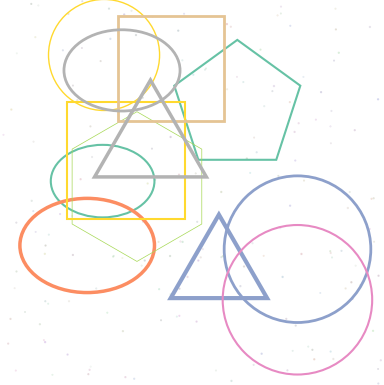[{"shape": "pentagon", "thickness": 1.5, "radius": 0.86, "center": [0.616, 0.724]}, {"shape": "oval", "thickness": 1.5, "radius": 0.67, "center": [0.267, 0.53]}, {"shape": "oval", "thickness": 2.5, "radius": 0.87, "center": [0.226, 0.362]}, {"shape": "circle", "thickness": 2, "radius": 0.95, "center": [0.773, 0.353]}, {"shape": "triangle", "thickness": 3, "radius": 0.72, "center": [0.569, 0.298]}, {"shape": "circle", "thickness": 1.5, "radius": 0.97, "center": [0.773, 0.221]}, {"shape": "hexagon", "thickness": 0.5, "radius": 0.97, "center": [0.356, 0.515]}, {"shape": "square", "thickness": 1.5, "radius": 0.76, "center": [0.328, 0.583]}, {"shape": "circle", "thickness": 1, "radius": 0.72, "center": [0.27, 0.857]}, {"shape": "square", "thickness": 2, "radius": 0.68, "center": [0.444, 0.822]}, {"shape": "oval", "thickness": 2, "radius": 0.75, "center": [0.317, 0.817]}, {"shape": "triangle", "thickness": 2.5, "radius": 0.84, "center": [0.391, 0.624]}]